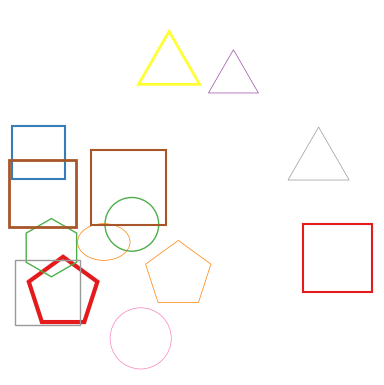[{"shape": "pentagon", "thickness": 3, "radius": 0.47, "center": [0.164, 0.239]}, {"shape": "square", "thickness": 1.5, "radius": 0.44, "center": [0.876, 0.329]}, {"shape": "square", "thickness": 1.5, "radius": 0.34, "center": [0.1, 0.605]}, {"shape": "circle", "thickness": 1, "radius": 0.35, "center": [0.342, 0.417]}, {"shape": "hexagon", "thickness": 1, "radius": 0.38, "center": [0.134, 0.357]}, {"shape": "triangle", "thickness": 0.5, "radius": 0.37, "center": [0.606, 0.796]}, {"shape": "pentagon", "thickness": 0.5, "radius": 0.45, "center": [0.463, 0.286]}, {"shape": "oval", "thickness": 0.5, "radius": 0.34, "center": [0.27, 0.371]}, {"shape": "triangle", "thickness": 2, "radius": 0.46, "center": [0.439, 0.827]}, {"shape": "square", "thickness": 2, "radius": 0.43, "center": [0.11, 0.497]}, {"shape": "square", "thickness": 1.5, "radius": 0.49, "center": [0.333, 0.514]}, {"shape": "circle", "thickness": 0.5, "radius": 0.4, "center": [0.365, 0.121]}, {"shape": "triangle", "thickness": 0.5, "radius": 0.46, "center": [0.827, 0.578]}, {"shape": "square", "thickness": 1, "radius": 0.42, "center": [0.124, 0.24]}]